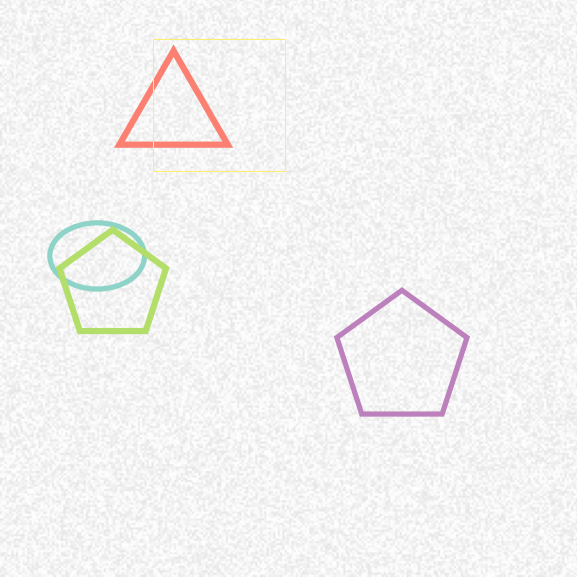[{"shape": "oval", "thickness": 2.5, "radius": 0.41, "center": [0.168, 0.556]}, {"shape": "triangle", "thickness": 3, "radius": 0.54, "center": [0.301, 0.803]}, {"shape": "pentagon", "thickness": 3, "radius": 0.48, "center": [0.195, 0.504]}, {"shape": "pentagon", "thickness": 2.5, "radius": 0.59, "center": [0.696, 0.378]}, {"shape": "square", "thickness": 0.5, "radius": 0.57, "center": [0.379, 0.818]}]